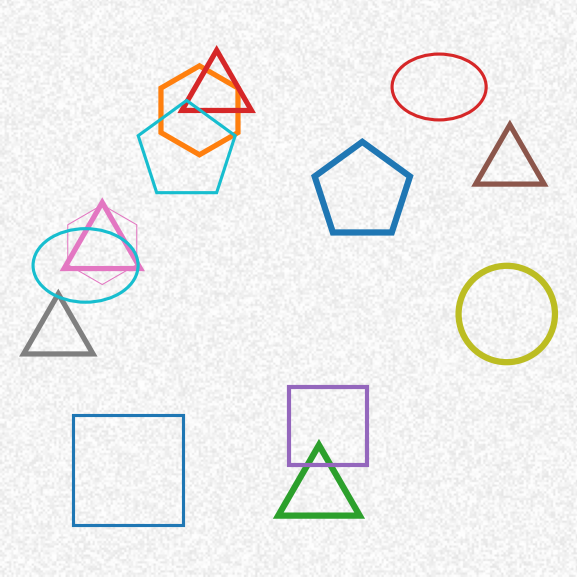[{"shape": "pentagon", "thickness": 3, "radius": 0.43, "center": [0.627, 0.667]}, {"shape": "square", "thickness": 1.5, "radius": 0.47, "center": [0.222, 0.185]}, {"shape": "hexagon", "thickness": 2.5, "radius": 0.38, "center": [0.345, 0.808]}, {"shape": "triangle", "thickness": 3, "radius": 0.41, "center": [0.552, 0.147]}, {"shape": "oval", "thickness": 1.5, "radius": 0.41, "center": [0.76, 0.849]}, {"shape": "triangle", "thickness": 2.5, "radius": 0.35, "center": [0.375, 0.843]}, {"shape": "square", "thickness": 2, "radius": 0.34, "center": [0.568, 0.261]}, {"shape": "triangle", "thickness": 2.5, "radius": 0.34, "center": [0.883, 0.715]}, {"shape": "triangle", "thickness": 2.5, "radius": 0.38, "center": [0.177, 0.572]}, {"shape": "hexagon", "thickness": 0.5, "radius": 0.34, "center": [0.177, 0.575]}, {"shape": "triangle", "thickness": 2.5, "radius": 0.35, "center": [0.101, 0.421]}, {"shape": "circle", "thickness": 3, "radius": 0.42, "center": [0.878, 0.455]}, {"shape": "pentagon", "thickness": 1.5, "radius": 0.44, "center": [0.323, 0.737]}, {"shape": "oval", "thickness": 1.5, "radius": 0.45, "center": [0.148, 0.54]}]